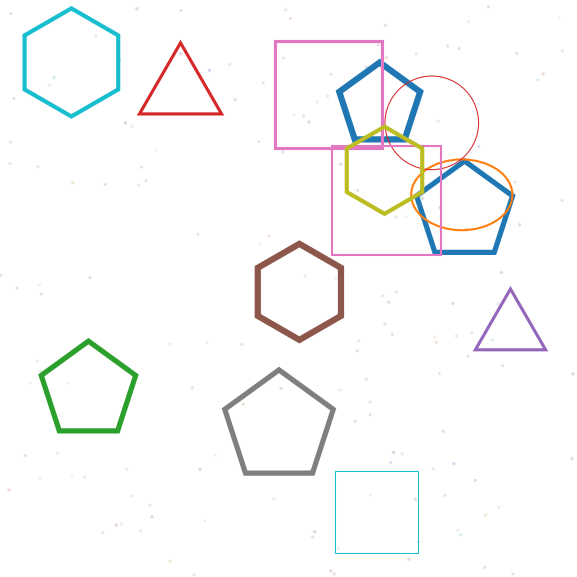[{"shape": "pentagon", "thickness": 3, "radius": 0.37, "center": [0.658, 0.817]}, {"shape": "pentagon", "thickness": 2.5, "radius": 0.44, "center": [0.804, 0.633]}, {"shape": "oval", "thickness": 1, "radius": 0.44, "center": [0.8, 0.662]}, {"shape": "pentagon", "thickness": 2.5, "radius": 0.43, "center": [0.153, 0.323]}, {"shape": "triangle", "thickness": 1.5, "radius": 0.41, "center": [0.313, 0.843]}, {"shape": "circle", "thickness": 0.5, "radius": 0.41, "center": [0.748, 0.786]}, {"shape": "triangle", "thickness": 1.5, "radius": 0.35, "center": [0.884, 0.429]}, {"shape": "hexagon", "thickness": 3, "radius": 0.42, "center": [0.518, 0.494]}, {"shape": "square", "thickness": 1, "radius": 0.47, "center": [0.67, 0.652]}, {"shape": "square", "thickness": 1.5, "radius": 0.46, "center": [0.569, 0.836]}, {"shape": "pentagon", "thickness": 2.5, "radius": 0.49, "center": [0.483, 0.26]}, {"shape": "hexagon", "thickness": 2, "radius": 0.38, "center": [0.666, 0.704]}, {"shape": "square", "thickness": 0.5, "radius": 0.36, "center": [0.652, 0.113]}, {"shape": "hexagon", "thickness": 2, "radius": 0.47, "center": [0.124, 0.891]}]